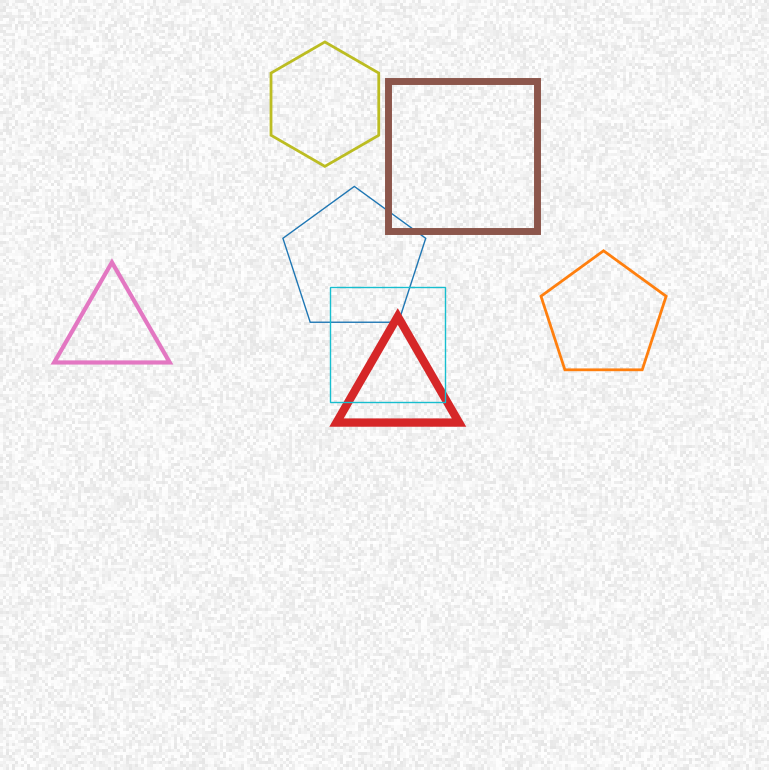[{"shape": "pentagon", "thickness": 0.5, "radius": 0.49, "center": [0.46, 0.66]}, {"shape": "pentagon", "thickness": 1, "radius": 0.43, "center": [0.784, 0.589]}, {"shape": "triangle", "thickness": 3, "radius": 0.46, "center": [0.517, 0.497]}, {"shape": "square", "thickness": 2.5, "radius": 0.49, "center": [0.601, 0.797]}, {"shape": "triangle", "thickness": 1.5, "radius": 0.43, "center": [0.145, 0.573]}, {"shape": "hexagon", "thickness": 1, "radius": 0.4, "center": [0.422, 0.865]}, {"shape": "square", "thickness": 0.5, "radius": 0.37, "center": [0.504, 0.553]}]